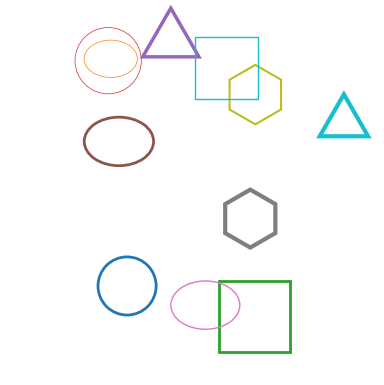[{"shape": "circle", "thickness": 2, "radius": 0.38, "center": [0.33, 0.257]}, {"shape": "oval", "thickness": 0.5, "radius": 0.35, "center": [0.288, 0.847]}, {"shape": "square", "thickness": 2, "radius": 0.46, "center": [0.66, 0.178]}, {"shape": "circle", "thickness": 0.5, "radius": 0.43, "center": [0.281, 0.842]}, {"shape": "triangle", "thickness": 2.5, "radius": 0.42, "center": [0.444, 0.895]}, {"shape": "oval", "thickness": 2, "radius": 0.45, "center": [0.309, 0.633]}, {"shape": "oval", "thickness": 1, "radius": 0.45, "center": [0.533, 0.208]}, {"shape": "hexagon", "thickness": 3, "radius": 0.38, "center": [0.65, 0.432]}, {"shape": "hexagon", "thickness": 1.5, "radius": 0.39, "center": [0.663, 0.754]}, {"shape": "square", "thickness": 1, "radius": 0.4, "center": [0.588, 0.824]}, {"shape": "triangle", "thickness": 3, "radius": 0.36, "center": [0.893, 0.682]}]